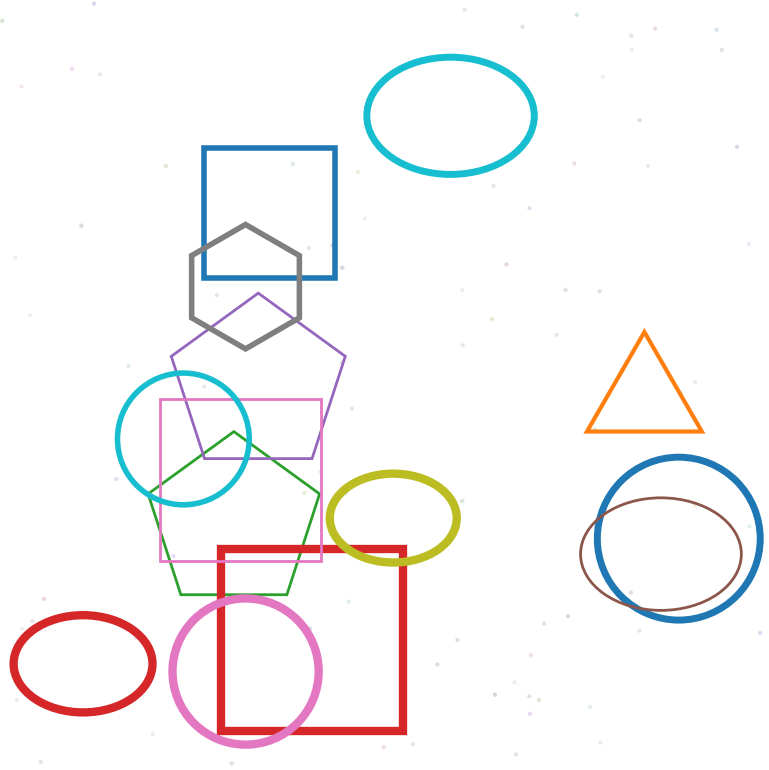[{"shape": "square", "thickness": 2, "radius": 0.42, "center": [0.35, 0.724]}, {"shape": "circle", "thickness": 2.5, "radius": 0.53, "center": [0.882, 0.3]}, {"shape": "triangle", "thickness": 1.5, "radius": 0.43, "center": [0.837, 0.483]}, {"shape": "pentagon", "thickness": 1, "radius": 0.59, "center": [0.304, 0.322]}, {"shape": "oval", "thickness": 3, "radius": 0.45, "center": [0.108, 0.138]}, {"shape": "square", "thickness": 3, "radius": 0.59, "center": [0.406, 0.169]}, {"shape": "pentagon", "thickness": 1, "radius": 0.59, "center": [0.335, 0.501]}, {"shape": "oval", "thickness": 1, "radius": 0.52, "center": [0.858, 0.28]}, {"shape": "square", "thickness": 1, "radius": 0.52, "center": [0.312, 0.377]}, {"shape": "circle", "thickness": 3, "radius": 0.47, "center": [0.319, 0.128]}, {"shape": "hexagon", "thickness": 2, "radius": 0.4, "center": [0.319, 0.628]}, {"shape": "oval", "thickness": 3, "radius": 0.41, "center": [0.511, 0.327]}, {"shape": "oval", "thickness": 2.5, "radius": 0.54, "center": [0.585, 0.85]}, {"shape": "circle", "thickness": 2, "radius": 0.43, "center": [0.238, 0.43]}]